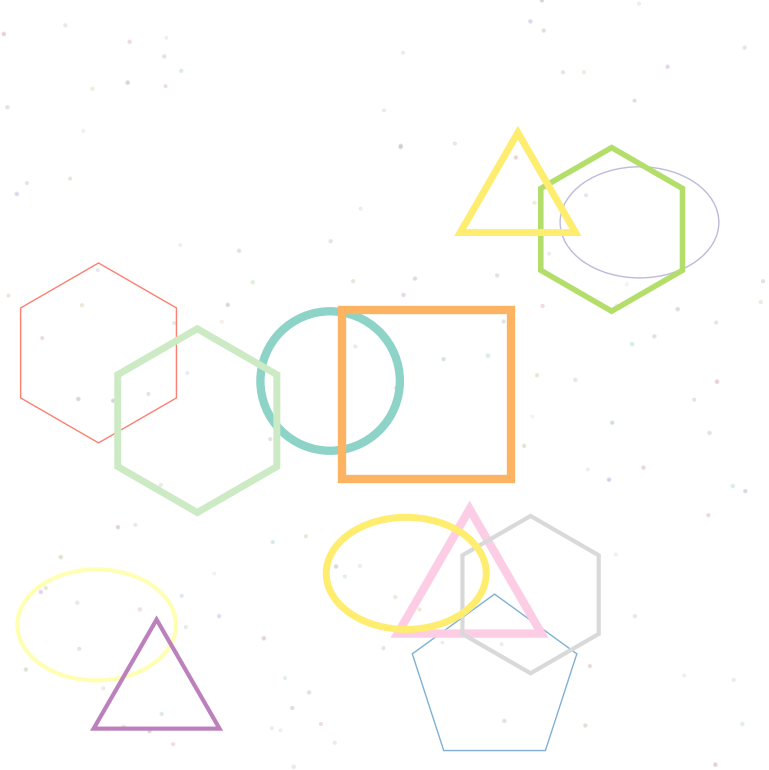[{"shape": "circle", "thickness": 3, "radius": 0.45, "center": [0.429, 0.505]}, {"shape": "oval", "thickness": 1.5, "radius": 0.51, "center": [0.125, 0.188]}, {"shape": "oval", "thickness": 0.5, "radius": 0.52, "center": [0.83, 0.711]}, {"shape": "hexagon", "thickness": 0.5, "radius": 0.58, "center": [0.128, 0.542]}, {"shape": "pentagon", "thickness": 0.5, "radius": 0.56, "center": [0.642, 0.116]}, {"shape": "square", "thickness": 3, "radius": 0.55, "center": [0.554, 0.487]}, {"shape": "hexagon", "thickness": 2, "radius": 0.53, "center": [0.794, 0.702]}, {"shape": "triangle", "thickness": 3, "radius": 0.54, "center": [0.61, 0.231]}, {"shape": "hexagon", "thickness": 1.5, "radius": 0.51, "center": [0.689, 0.228]}, {"shape": "triangle", "thickness": 1.5, "radius": 0.47, "center": [0.203, 0.101]}, {"shape": "hexagon", "thickness": 2.5, "radius": 0.6, "center": [0.256, 0.454]}, {"shape": "oval", "thickness": 2.5, "radius": 0.52, "center": [0.528, 0.255]}, {"shape": "triangle", "thickness": 2.5, "radius": 0.43, "center": [0.673, 0.741]}]